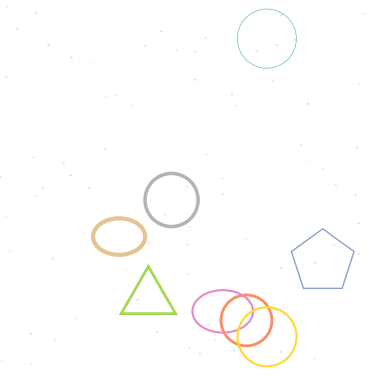[{"shape": "circle", "thickness": 0.5, "radius": 0.38, "center": [0.693, 0.9]}, {"shape": "circle", "thickness": 2, "radius": 0.33, "center": [0.64, 0.168]}, {"shape": "pentagon", "thickness": 1, "radius": 0.43, "center": [0.838, 0.32]}, {"shape": "oval", "thickness": 1.5, "radius": 0.39, "center": [0.579, 0.191]}, {"shape": "triangle", "thickness": 2, "radius": 0.41, "center": [0.385, 0.226]}, {"shape": "circle", "thickness": 1.5, "radius": 0.38, "center": [0.694, 0.125]}, {"shape": "oval", "thickness": 3, "radius": 0.34, "center": [0.309, 0.385]}, {"shape": "circle", "thickness": 2.5, "radius": 0.34, "center": [0.446, 0.481]}]